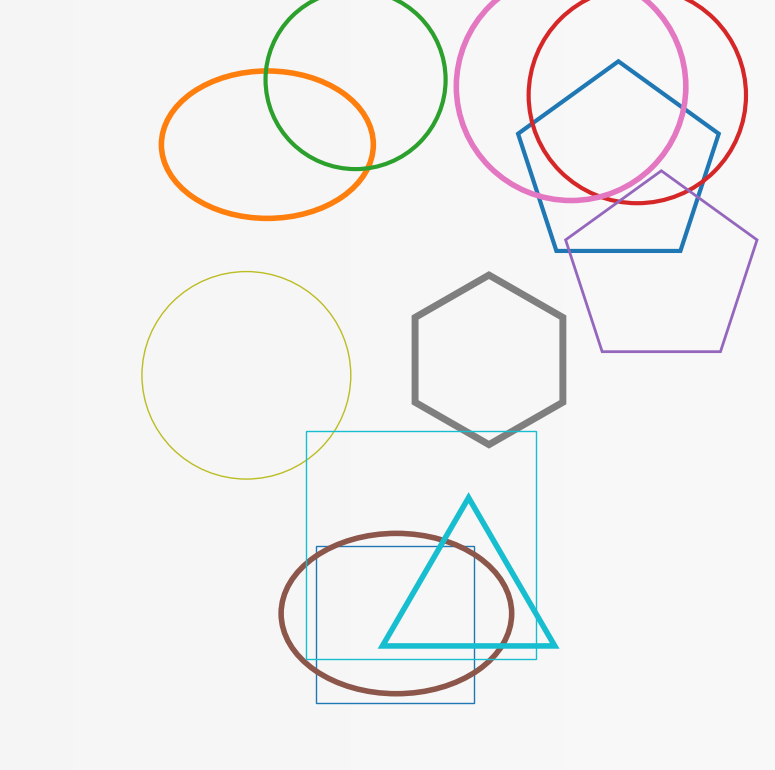[{"shape": "pentagon", "thickness": 1.5, "radius": 0.68, "center": [0.798, 0.784]}, {"shape": "square", "thickness": 0.5, "radius": 0.51, "center": [0.51, 0.189]}, {"shape": "oval", "thickness": 2, "radius": 0.68, "center": [0.345, 0.812]}, {"shape": "circle", "thickness": 1.5, "radius": 0.58, "center": [0.459, 0.897]}, {"shape": "circle", "thickness": 1.5, "radius": 0.7, "center": [0.822, 0.876]}, {"shape": "pentagon", "thickness": 1, "radius": 0.65, "center": [0.853, 0.648]}, {"shape": "oval", "thickness": 2, "radius": 0.74, "center": [0.511, 0.203]}, {"shape": "circle", "thickness": 2, "radius": 0.74, "center": [0.737, 0.888]}, {"shape": "hexagon", "thickness": 2.5, "radius": 0.55, "center": [0.631, 0.533]}, {"shape": "circle", "thickness": 0.5, "radius": 0.67, "center": [0.318, 0.513]}, {"shape": "triangle", "thickness": 2, "radius": 0.64, "center": [0.605, 0.225]}, {"shape": "square", "thickness": 0.5, "radius": 0.74, "center": [0.543, 0.292]}]